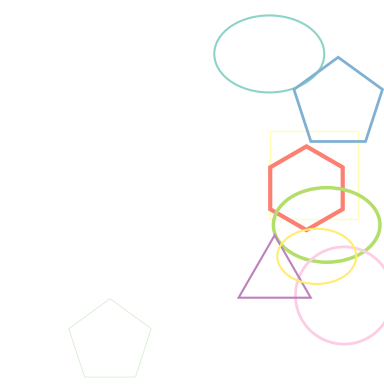[{"shape": "oval", "thickness": 1.5, "radius": 0.71, "center": [0.699, 0.86]}, {"shape": "square", "thickness": 1, "radius": 0.57, "center": [0.816, 0.545]}, {"shape": "hexagon", "thickness": 3, "radius": 0.54, "center": [0.796, 0.511]}, {"shape": "pentagon", "thickness": 2, "radius": 0.6, "center": [0.878, 0.73]}, {"shape": "oval", "thickness": 2.5, "radius": 0.69, "center": [0.849, 0.416]}, {"shape": "circle", "thickness": 2, "radius": 0.63, "center": [0.894, 0.232]}, {"shape": "triangle", "thickness": 1.5, "radius": 0.54, "center": [0.713, 0.281]}, {"shape": "pentagon", "thickness": 0.5, "radius": 0.56, "center": [0.286, 0.112]}, {"shape": "oval", "thickness": 1.5, "radius": 0.51, "center": [0.823, 0.334]}]